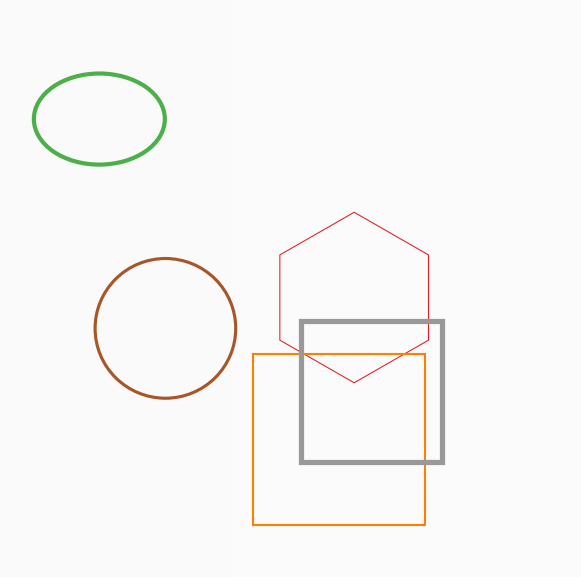[{"shape": "hexagon", "thickness": 0.5, "radius": 0.74, "center": [0.609, 0.484]}, {"shape": "oval", "thickness": 2, "radius": 0.56, "center": [0.171, 0.793]}, {"shape": "square", "thickness": 1, "radius": 0.74, "center": [0.583, 0.238]}, {"shape": "circle", "thickness": 1.5, "radius": 0.6, "center": [0.285, 0.431]}, {"shape": "square", "thickness": 2.5, "radius": 0.61, "center": [0.639, 0.321]}]